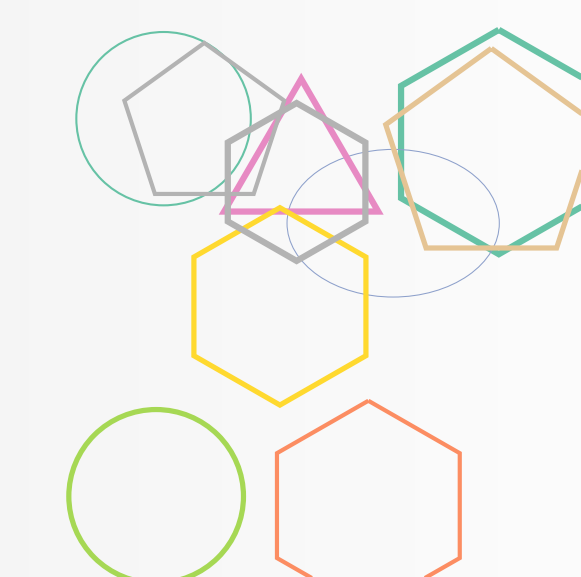[{"shape": "hexagon", "thickness": 3, "radius": 0.97, "center": [0.858, 0.753]}, {"shape": "circle", "thickness": 1, "radius": 0.75, "center": [0.281, 0.794]}, {"shape": "hexagon", "thickness": 2, "radius": 0.91, "center": [0.634, 0.124]}, {"shape": "oval", "thickness": 0.5, "radius": 0.91, "center": [0.676, 0.613]}, {"shape": "triangle", "thickness": 3, "radius": 0.77, "center": [0.518, 0.709]}, {"shape": "circle", "thickness": 2.5, "radius": 0.75, "center": [0.269, 0.14]}, {"shape": "hexagon", "thickness": 2.5, "radius": 0.85, "center": [0.482, 0.469]}, {"shape": "pentagon", "thickness": 2.5, "radius": 0.96, "center": [0.845, 0.724]}, {"shape": "pentagon", "thickness": 2, "radius": 0.72, "center": [0.351, 0.78]}, {"shape": "hexagon", "thickness": 3, "radius": 0.68, "center": [0.51, 0.684]}]